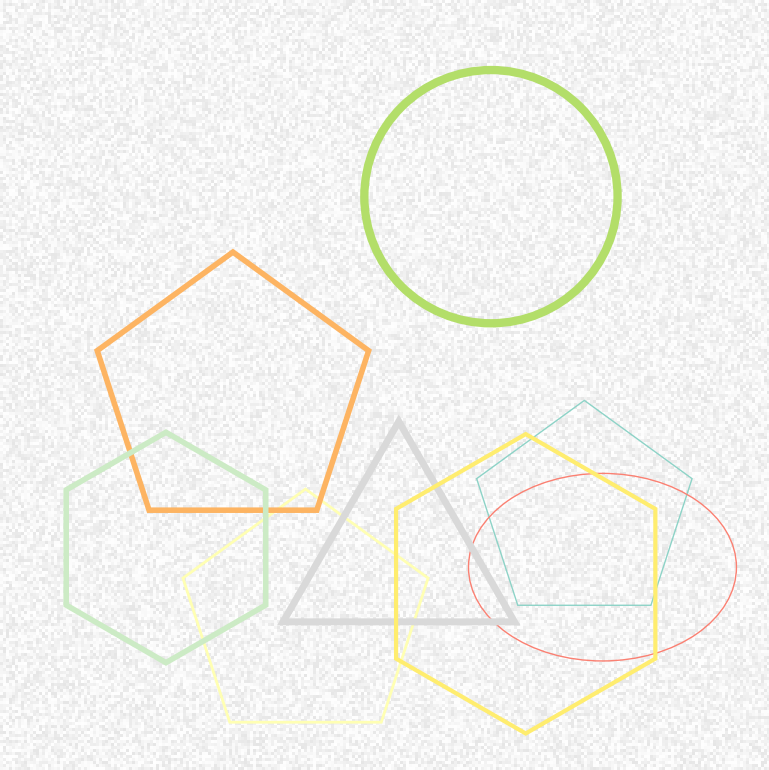[{"shape": "pentagon", "thickness": 0.5, "radius": 0.74, "center": [0.759, 0.333]}, {"shape": "pentagon", "thickness": 1, "radius": 0.84, "center": [0.397, 0.197]}, {"shape": "oval", "thickness": 0.5, "radius": 0.87, "center": [0.782, 0.263]}, {"shape": "pentagon", "thickness": 2, "radius": 0.93, "center": [0.303, 0.487]}, {"shape": "circle", "thickness": 3, "radius": 0.82, "center": [0.638, 0.745]}, {"shape": "triangle", "thickness": 2.5, "radius": 0.87, "center": [0.518, 0.279]}, {"shape": "hexagon", "thickness": 2, "radius": 0.75, "center": [0.216, 0.289]}, {"shape": "hexagon", "thickness": 1.5, "radius": 0.97, "center": [0.683, 0.242]}]